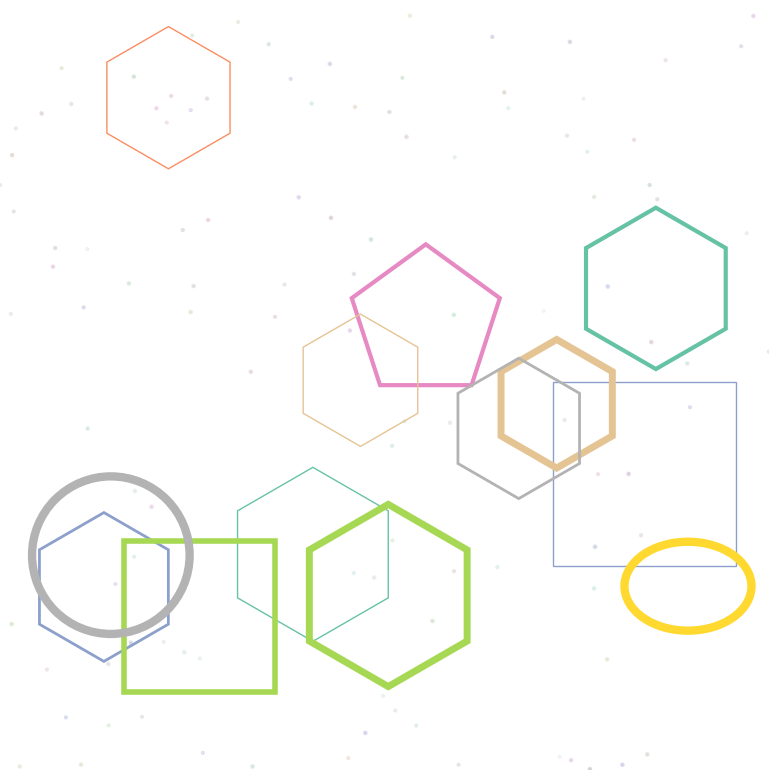[{"shape": "hexagon", "thickness": 1.5, "radius": 0.52, "center": [0.852, 0.625]}, {"shape": "hexagon", "thickness": 0.5, "radius": 0.57, "center": [0.406, 0.28]}, {"shape": "hexagon", "thickness": 0.5, "radius": 0.46, "center": [0.219, 0.873]}, {"shape": "square", "thickness": 0.5, "radius": 0.6, "center": [0.837, 0.384]}, {"shape": "hexagon", "thickness": 1, "radius": 0.48, "center": [0.135, 0.238]}, {"shape": "pentagon", "thickness": 1.5, "radius": 0.51, "center": [0.553, 0.582]}, {"shape": "hexagon", "thickness": 2.5, "radius": 0.59, "center": [0.504, 0.227]}, {"shape": "square", "thickness": 2, "radius": 0.49, "center": [0.259, 0.199]}, {"shape": "oval", "thickness": 3, "radius": 0.41, "center": [0.893, 0.239]}, {"shape": "hexagon", "thickness": 0.5, "radius": 0.43, "center": [0.468, 0.506]}, {"shape": "hexagon", "thickness": 2.5, "radius": 0.42, "center": [0.723, 0.476]}, {"shape": "hexagon", "thickness": 1, "radius": 0.46, "center": [0.674, 0.444]}, {"shape": "circle", "thickness": 3, "radius": 0.51, "center": [0.144, 0.279]}]